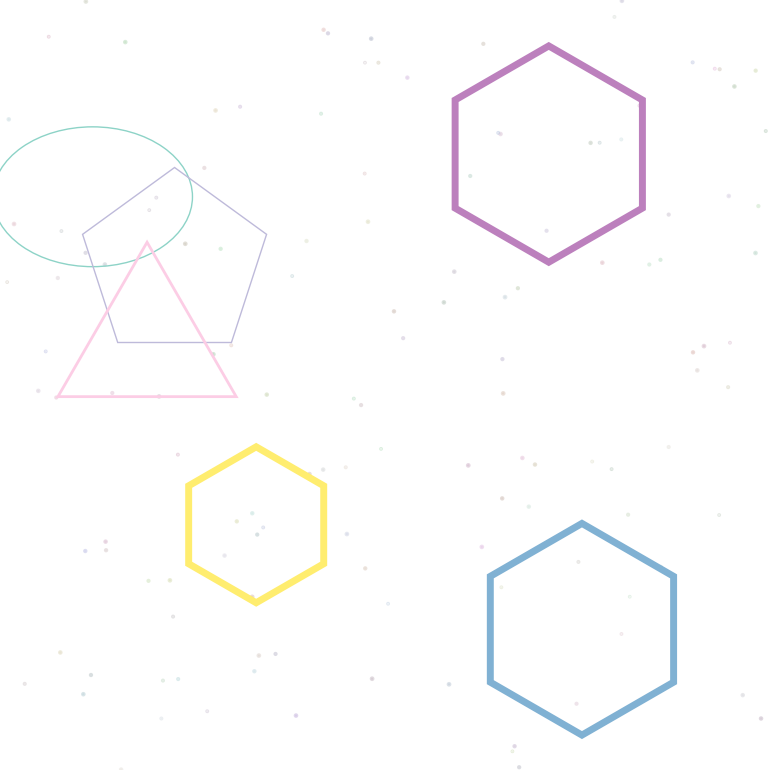[{"shape": "oval", "thickness": 0.5, "radius": 0.65, "center": [0.12, 0.744]}, {"shape": "pentagon", "thickness": 0.5, "radius": 0.63, "center": [0.227, 0.657]}, {"shape": "hexagon", "thickness": 2.5, "radius": 0.69, "center": [0.756, 0.183]}, {"shape": "triangle", "thickness": 1, "radius": 0.67, "center": [0.191, 0.552]}, {"shape": "hexagon", "thickness": 2.5, "radius": 0.7, "center": [0.713, 0.8]}, {"shape": "hexagon", "thickness": 2.5, "radius": 0.51, "center": [0.333, 0.318]}]